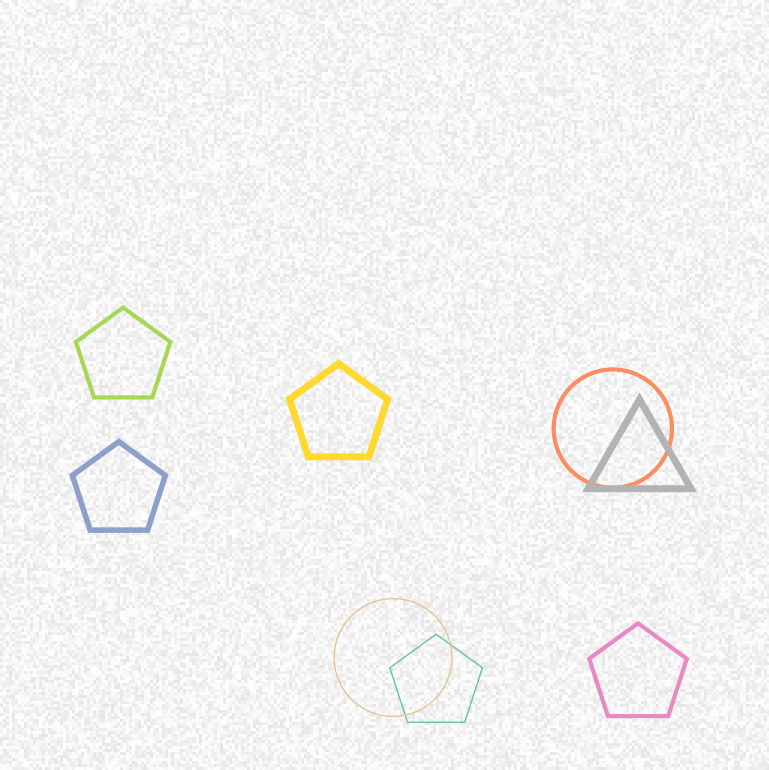[{"shape": "pentagon", "thickness": 0.5, "radius": 0.32, "center": [0.566, 0.113]}, {"shape": "circle", "thickness": 1.5, "radius": 0.38, "center": [0.796, 0.443]}, {"shape": "pentagon", "thickness": 2, "radius": 0.32, "center": [0.154, 0.363]}, {"shape": "pentagon", "thickness": 1.5, "radius": 0.33, "center": [0.829, 0.124]}, {"shape": "pentagon", "thickness": 1.5, "radius": 0.32, "center": [0.16, 0.536]}, {"shape": "pentagon", "thickness": 2.5, "radius": 0.33, "center": [0.44, 0.461]}, {"shape": "circle", "thickness": 0.5, "radius": 0.38, "center": [0.51, 0.146]}, {"shape": "triangle", "thickness": 2.5, "radius": 0.39, "center": [0.831, 0.404]}]